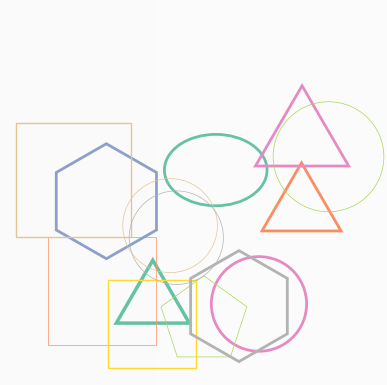[{"shape": "oval", "thickness": 2, "radius": 0.66, "center": [0.557, 0.558]}, {"shape": "triangle", "thickness": 2.5, "radius": 0.54, "center": [0.394, 0.215]}, {"shape": "triangle", "thickness": 2, "radius": 0.59, "center": [0.778, 0.459]}, {"shape": "square", "thickness": 0.5, "radius": 0.7, "center": [0.263, 0.243]}, {"shape": "hexagon", "thickness": 2, "radius": 0.75, "center": [0.274, 0.477]}, {"shape": "circle", "thickness": 2, "radius": 0.61, "center": [0.668, 0.211]}, {"shape": "triangle", "thickness": 2, "radius": 0.69, "center": [0.78, 0.638]}, {"shape": "circle", "thickness": 0.5, "radius": 0.71, "center": [0.848, 0.593]}, {"shape": "pentagon", "thickness": 0.5, "radius": 0.58, "center": [0.526, 0.167]}, {"shape": "square", "thickness": 1, "radius": 0.57, "center": [0.392, 0.159]}, {"shape": "circle", "thickness": 0.5, "radius": 0.61, "center": [0.439, 0.414]}, {"shape": "square", "thickness": 1, "radius": 0.74, "center": [0.189, 0.532]}, {"shape": "hexagon", "thickness": 2, "radius": 0.72, "center": [0.617, 0.205]}, {"shape": "circle", "thickness": 0.5, "radius": 0.61, "center": [0.455, 0.383]}]